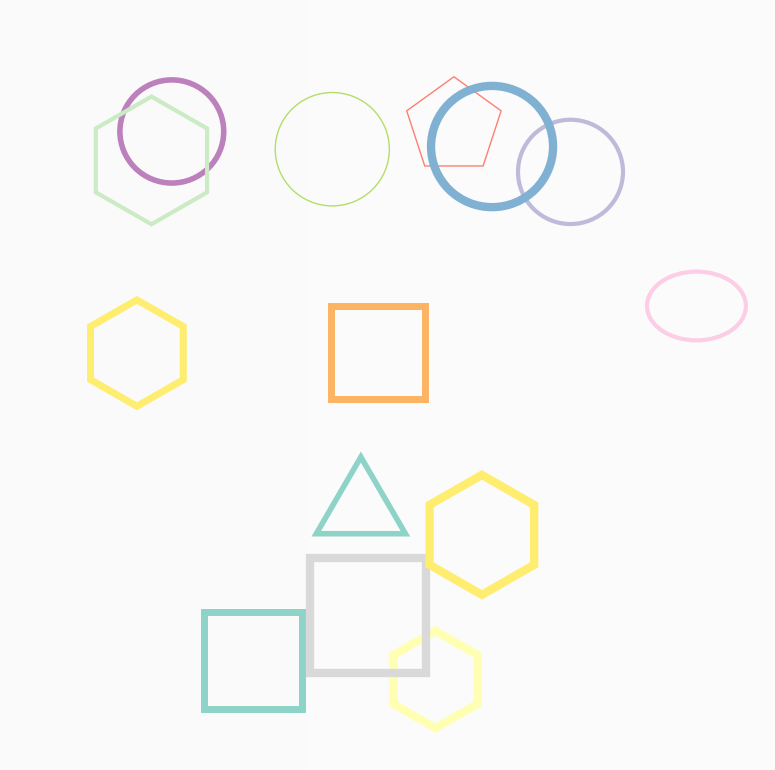[{"shape": "square", "thickness": 2.5, "radius": 0.32, "center": [0.326, 0.142]}, {"shape": "triangle", "thickness": 2, "radius": 0.33, "center": [0.466, 0.34]}, {"shape": "hexagon", "thickness": 3, "radius": 0.32, "center": [0.562, 0.118]}, {"shape": "circle", "thickness": 1.5, "radius": 0.34, "center": [0.736, 0.777]}, {"shape": "pentagon", "thickness": 0.5, "radius": 0.32, "center": [0.586, 0.836]}, {"shape": "circle", "thickness": 3, "radius": 0.39, "center": [0.635, 0.81]}, {"shape": "square", "thickness": 2.5, "radius": 0.3, "center": [0.487, 0.543]}, {"shape": "circle", "thickness": 0.5, "radius": 0.37, "center": [0.429, 0.806]}, {"shape": "oval", "thickness": 1.5, "radius": 0.32, "center": [0.899, 0.603]}, {"shape": "square", "thickness": 3, "radius": 0.37, "center": [0.475, 0.2]}, {"shape": "circle", "thickness": 2, "radius": 0.33, "center": [0.222, 0.829]}, {"shape": "hexagon", "thickness": 1.5, "radius": 0.41, "center": [0.195, 0.792]}, {"shape": "hexagon", "thickness": 2.5, "radius": 0.35, "center": [0.177, 0.541]}, {"shape": "hexagon", "thickness": 3, "radius": 0.39, "center": [0.622, 0.305]}]